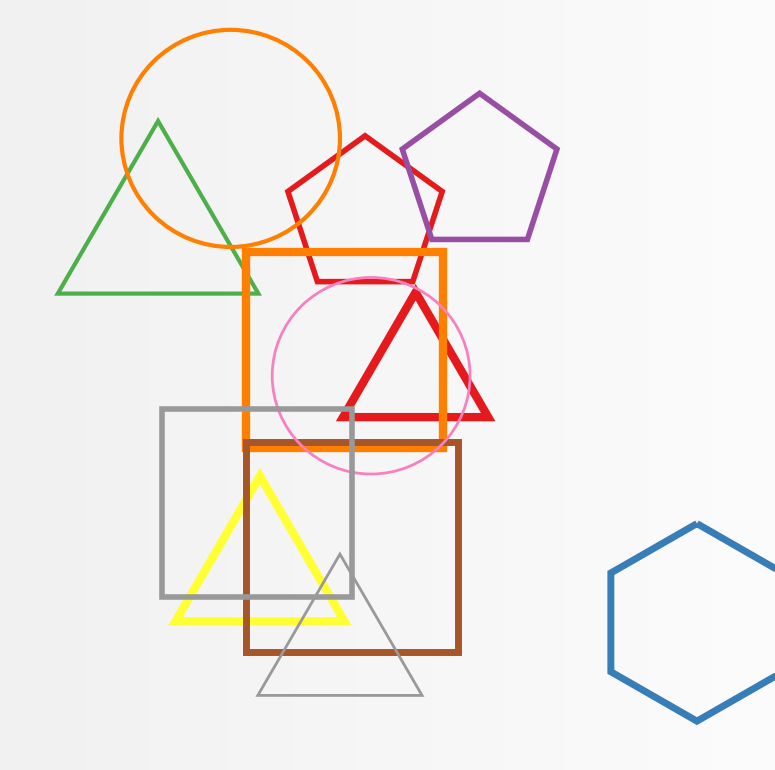[{"shape": "pentagon", "thickness": 2, "radius": 0.52, "center": [0.471, 0.719]}, {"shape": "triangle", "thickness": 3, "radius": 0.54, "center": [0.536, 0.512]}, {"shape": "hexagon", "thickness": 2.5, "radius": 0.64, "center": [0.899, 0.192]}, {"shape": "triangle", "thickness": 1.5, "radius": 0.75, "center": [0.204, 0.693]}, {"shape": "pentagon", "thickness": 2, "radius": 0.52, "center": [0.619, 0.774]}, {"shape": "circle", "thickness": 1.5, "radius": 0.7, "center": [0.298, 0.82]}, {"shape": "square", "thickness": 3, "radius": 0.63, "center": [0.445, 0.545]}, {"shape": "triangle", "thickness": 3, "radius": 0.63, "center": [0.335, 0.256]}, {"shape": "square", "thickness": 2.5, "radius": 0.68, "center": [0.454, 0.29]}, {"shape": "circle", "thickness": 1, "radius": 0.64, "center": [0.479, 0.512]}, {"shape": "triangle", "thickness": 1, "radius": 0.61, "center": [0.439, 0.158]}, {"shape": "square", "thickness": 2, "radius": 0.61, "center": [0.331, 0.347]}]